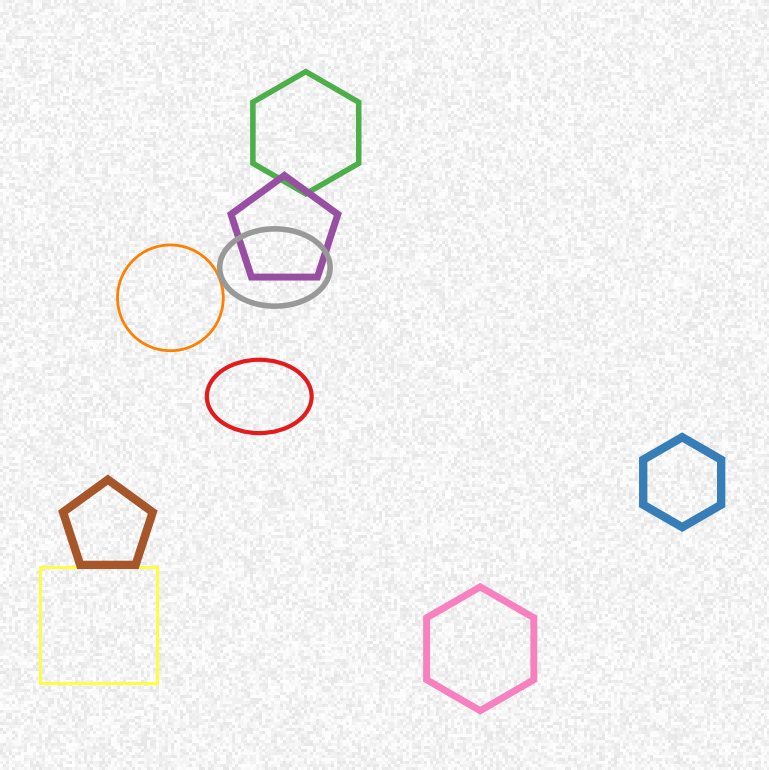[{"shape": "oval", "thickness": 1.5, "radius": 0.34, "center": [0.337, 0.485]}, {"shape": "hexagon", "thickness": 3, "radius": 0.29, "center": [0.886, 0.374]}, {"shape": "hexagon", "thickness": 2, "radius": 0.4, "center": [0.397, 0.828]}, {"shape": "pentagon", "thickness": 2.5, "radius": 0.36, "center": [0.369, 0.699]}, {"shape": "circle", "thickness": 1, "radius": 0.34, "center": [0.221, 0.613]}, {"shape": "square", "thickness": 1, "radius": 0.38, "center": [0.128, 0.188]}, {"shape": "pentagon", "thickness": 3, "radius": 0.31, "center": [0.14, 0.316]}, {"shape": "hexagon", "thickness": 2.5, "radius": 0.4, "center": [0.624, 0.157]}, {"shape": "oval", "thickness": 2, "radius": 0.36, "center": [0.357, 0.653]}]